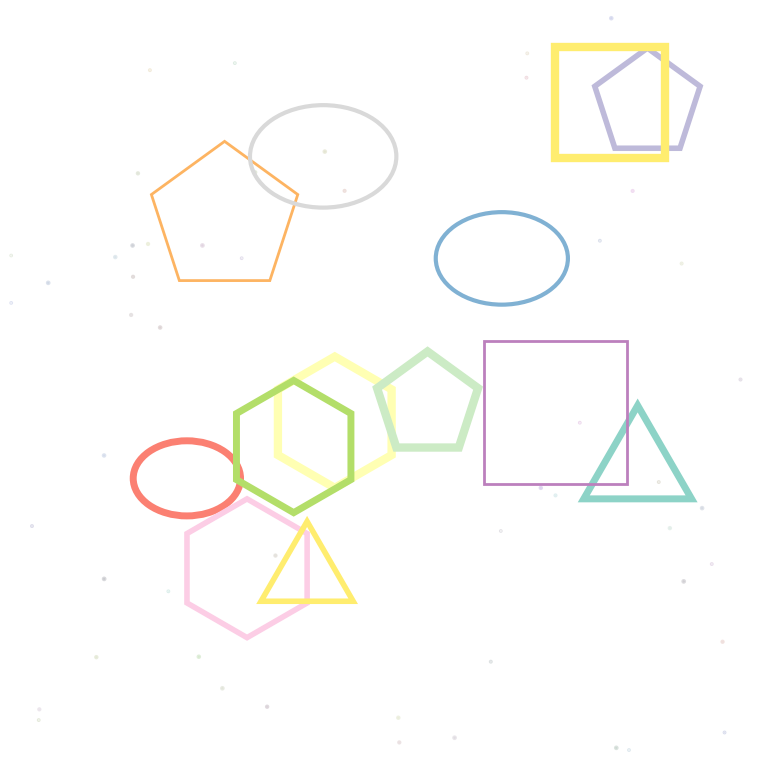[{"shape": "triangle", "thickness": 2.5, "radius": 0.4, "center": [0.828, 0.393]}, {"shape": "hexagon", "thickness": 3, "radius": 0.43, "center": [0.435, 0.452]}, {"shape": "pentagon", "thickness": 2, "radius": 0.36, "center": [0.841, 0.866]}, {"shape": "oval", "thickness": 2.5, "radius": 0.35, "center": [0.243, 0.379]}, {"shape": "oval", "thickness": 1.5, "radius": 0.43, "center": [0.652, 0.664]}, {"shape": "pentagon", "thickness": 1, "radius": 0.5, "center": [0.292, 0.716]}, {"shape": "hexagon", "thickness": 2.5, "radius": 0.43, "center": [0.381, 0.42]}, {"shape": "hexagon", "thickness": 2, "radius": 0.45, "center": [0.321, 0.262]}, {"shape": "oval", "thickness": 1.5, "radius": 0.48, "center": [0.42, 0.797]}, {"shape": "square", "thickness": 1, "radius": 0.47, "center": [0.722, 0.464]}, {"shape": "pentagon", "thickness": 3, "radius": 0.34, "center": [0.555, 0.475]}, {"shape": "triangle", "thickness": 2, "radius": 0.35, "center": [0.399, 0.254]}, {"shape": "square", "thickness": 3, "radius": 0.36, "center": [0.793, 0.867]}]